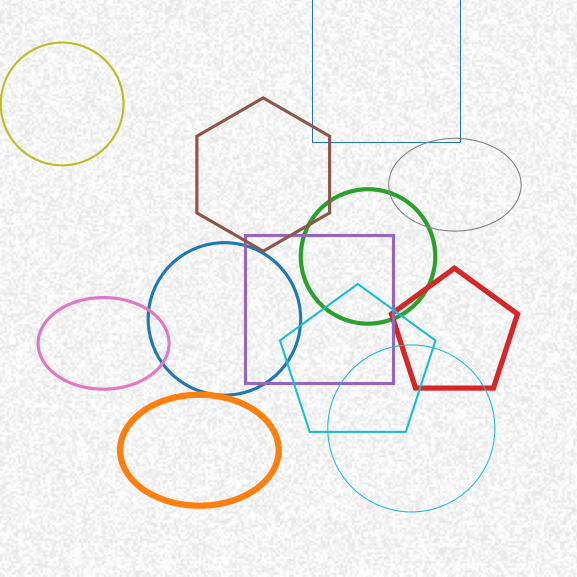[{"shape": "circle", "thickness": 1.5, "radius": 0.66, "center": [0.389, 0.447]}, {"shape": "square", "thickness": 0.5, "radius": 0.64, "center": [0.669, 0.881]}, {"shape": "oval", "thickness": 3, "radius": 0.69, "center": [0.345, 0.22]}, {"shape": "circle", "thickness": 2, "radius": 0.58, "center": [0.637, 0.555]}, {"shape": "pentagon", "thickness": 2.5, "radius": 0.57, "center": [0.787, 0.42]}, {"shape": "square", "thickness": 1.5, "radius": 0.64, "center": [0.553, 0.464]}, {"shape": "hexagon", "thickness": 1.5, "radius": 0.66, "center": [0.456, 0.697]}, {"shape": "oval", "thickness": 1.5, "radius": 0.57, "center": [0.179, 0.405]}, {"shape": "oval", "thickness": 0.5, "radius": 0.57, "center": [0.788, 0.679]}, {"shape": "circle", "thickness": 1, "radius": 0.53, "center": [0.108, 0.819]}, {"shape": "pentagon", "thickness": 1, "radius": 0.71, "center": [0.619, 0.366]}, {"shape": "circle", "thickness": 0.5, "radius": 0.72, "center": [0.712, 0.257]}]